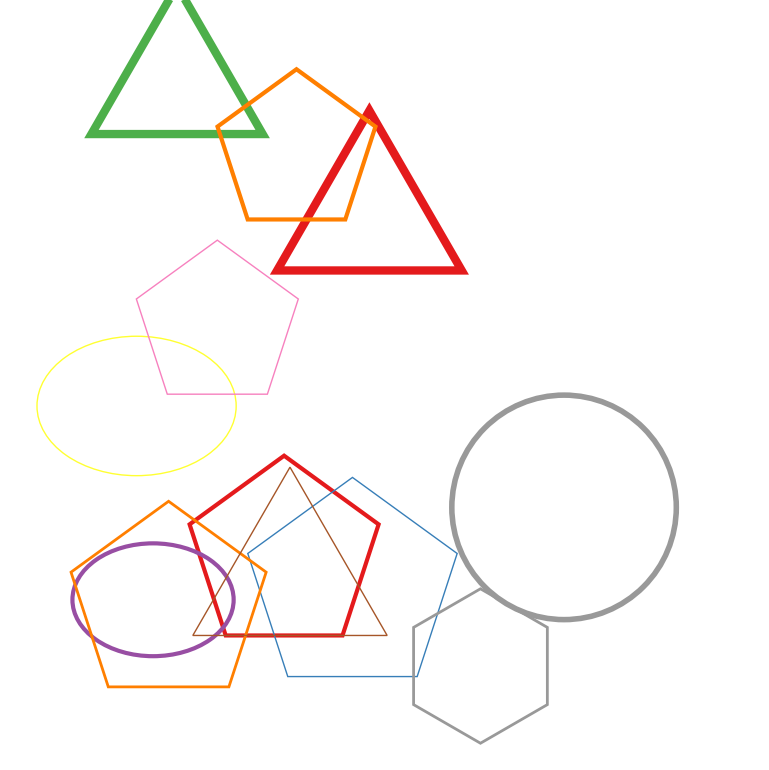[{"shape": "triangle", "thickness": 3, "radius": 0.69, "center": [0.48, 0.718]}, {"shape": "pentagon", "thickness": 1.5, "radius": 0.65, "center": [0.369, 0.279]}, {"shape": "pentagon", "thickness": 0.5, "radius": 0.71, "center": [0.458, 0.237]}, {"shape": "triangle", "thickness": 3, "radius": 0.64, "center": [0.23, 0.89]}, {"shape": "oval", "thickness": 1.5, "radius": 0.52, "center": [0.199, 0.221]}, {"shape": "pentagon", "thickness": 1.5, "radius": 0.54, "center": [0.385, 0.802]}, {"shape": "pentagon", "thickness": 1, "radius": 0.67, "center": [0.219, 0.216]}, {"shape": "oval", "thickness": 0.5, "radius": 0.65, "center": [0.177, 0.473]}, {"shape": "triangle", "thickness": 0.5, "radius": 0.73, "center": [0.377, 0.248]}, {"shape": "pentagon", "thickness": 0.5, "radius": 0.55, "center": [0.282, 0.578]}, {"shape": "hexagon", "thickness": 1, "radius": 0.5, "center": [0.624, 0.135]}, {"shape": "circle", "thickness": 2, "radius": 0.73, "center": [0.733, 0.341]}]